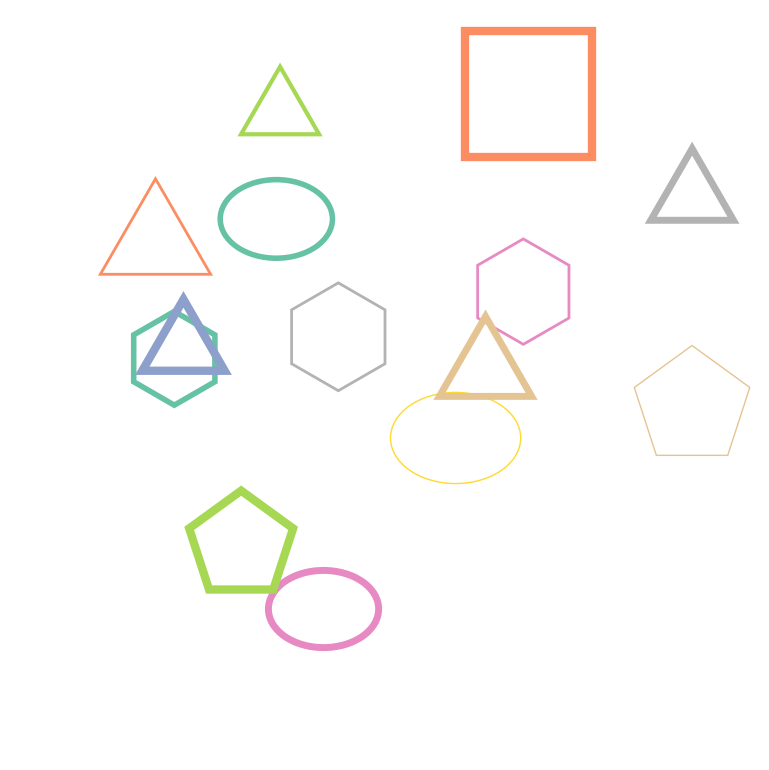[{"shape": "hexagon", "thickness": 2, "radius": 0.3, "center": [0.226, 0.535]}, {"shape": "oval", "thickness": 2, "radius": 0.36, "center": [0.359, 0.716]}, {"shape": "triangle", "thickness": 1, "radius": 0.41, "center": [0.202, 0.685]}, {"shape": "square", "thickness": 3, "radius": 0.41, "center": [0.686, 0.877]}, {"shape": "triangle", "thickness": 3, "radius": 0.31, "center": [0.238, 0.549]}, {"shape": "hexagon", "thickness": 1, "radius": 0.34, "center": [0.68, 0.621]}, {"shape": "oval", "thickness": 2.5, "radius": 0.36, "center": [0.42, 0.209]}, {"shape": "triangle", "thickness": 1.5, "radius": 0.29, "center": [0.364, 0.855]}, {"shape": "pentagon", "thickness": 3, "radius": 0.35, "center": [0.313, 0.292]}, {"shape": "oval", "thickness": 0.5, "radius": 0.42, "center": [0.592, 0.431]}, {"shape": "pentagon", "thickness": 0.5, "radius": 0.39, "center": [0.899, 0.472]}, {"shape": "triangle", "thickness": 2.5, "radius": 0.35, "center": [0.631, 0.52]}, {"shape": "triangle", "thickness": 2.5, "radius": 0.31, "center": [0.899, 0.745]}, {"shape": "hexagon", "thickness": 1, "radius": 0.35, "center": [0.439, 0.563]}]